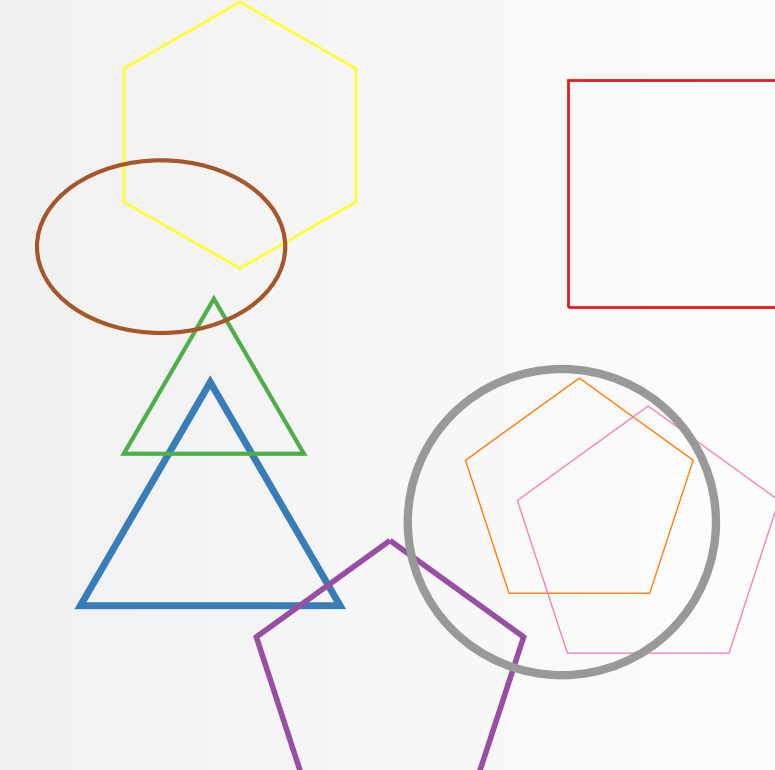[{"shape": "square", "thickness": 1, "radius": 0.74, "center": [0.881, 0.748]}, {"shape": "triangle", "thickness": 2.5, "radius": 0.97, "center": [0.271, 0.31]}, {"shape": "triangle", "thickness": 1.5, "radius": 0.67, "center": [0.276, 0.478]}, {"shape": "pentagon", "thickness": 2, "radius": 0.91, "center": [0.503, 0.117]}, {"shape": "pentagon", "thickness": 0.5, "radius": 0.77, "center": [0.748, 0.355]}, {"shape": "hexagon", "thickness": 1, "radius": 0.86, "center": [0.31, 0.824]}, {"shape": "oval", "thickness": 1.5, "radius": 0.8, "center": [0.208, 0.68]}, {"shape": "pentagon", "thickness": 0.5, "radius": 0.89, "center": [0.836, 0.295]}, {"shape": "circle", "thickness": 3, "radius": 0.99, "center": [0.725, 0.322]}]